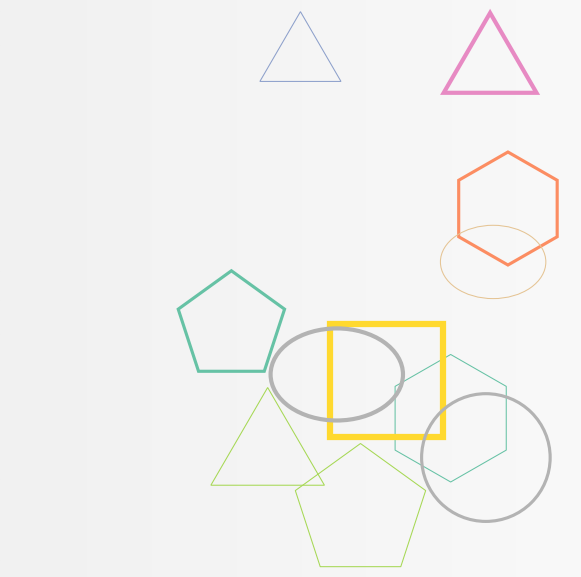[{"shape": "pentagon", "thickness": 1.5, "radius": 0.48, "center": [0.398, 0.434]}, {"shape": "hexagon", "thickness": 0.5, "radius": 0.55, "center": [0.775, 0.275]}, {"shape": "hexagon", "thickness": 1.5, "radius": 0.49, "center": [0.874, 0.638]}, {"shape": "triangle", "thickness": 0.5, "radius": 0.4, "center": [0.517, 0.898]}, {"shape": "triangle", "thickness": 2, "radius": 0.46, "center": [0.843, 0.885]}, {"shape": "pentagon", "thickness": 0.5, "radius": 0.59, "center": [0.62, 0.113]}, {"shape": "triangle", "thickness": 0.5, "radius": 0.56, "center": [0.46, 0.215]}, {"shape": "square", "thickness": 3, "radius": 0.49, "center": [0.665, 0.341]}, {"shape": "oval", "thickness": 0.5, "radius": 0.45, "center": [0.848, 0.546]}, {"shape": "circle", "thickness": 1.5, "radius": 0.55, "center": [0.836, 0.207]}, {"shape": "oval", "thickness": 2, "radius": 0.57, "center": [0.579, 0.351]}]